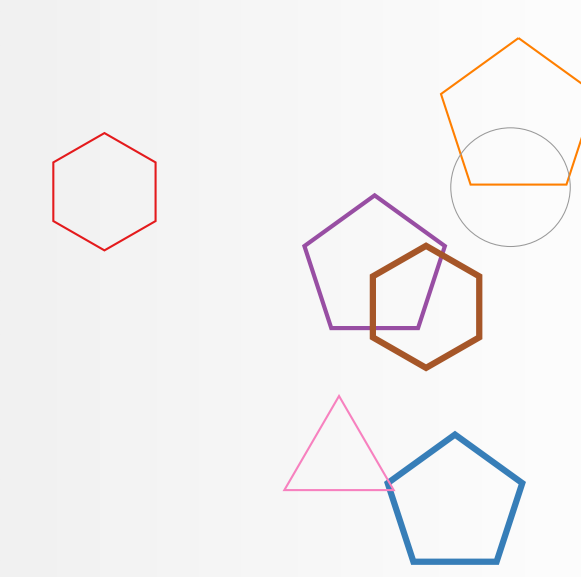[{"shape": "hexagon", "thickness": 1, "radius": 0.51, "center": [0.18, 0.667]}, {"shape": "pentagon", "thickness": 3, "radius": 0.61, "center": [0.783, 0.125]}, {"shape": "pentagon", "thickness": 2, "radius": 0.64, "center": [0.645, 0.534]}, {"shape": "pentagon", "thickness": 1, "radius": 0.7, "center": [0.892, 0.793]}, {"shape": "hexagon", "thickness": 3, "radius": 0.53, "center": [0.733, 0.468]}, {"shape": "triangle", "thickness": 1, "radius": 0.54, "center": [0.583, 0.205]}, {"shape": "circle", "thickness": 0.5, "radius": 0.51, "center": [0.878, 0.675]}]